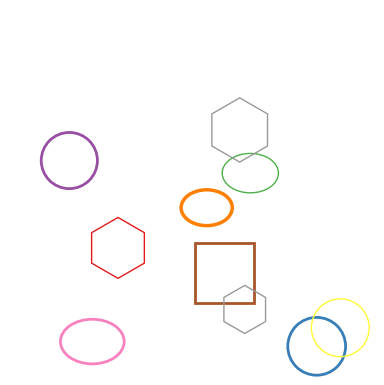[{"shape": "hexagon", "thickness": 1, "radius": 0.4, "center": [0.306, 0.356]}, {"shape": "circle", "thickness": 2, "radius": 0.38, "center": [0.823, 0.101]}, {"shape": "oval", "thickness": 1, "radius": 0.37, "center": [0.65, 0.55]}, {"shape": "circle", "thickness": 2, "radius": 0.36, "center": [0.18, 0.583]}, {"shape": "oval", "thickness": 2.5, "radius": 0.33, "center": [0.537, 0.46]}, {"shape": "circle", "thickness": 1, "radius": 0.38, "center": [0.884, 0.149]}, {"shape": "square", "thickness": 2, "radius": 0.39, "center": [0.583, 0.291]}, {"shape": "oval", "thickness": 2, "radius": 0.41, "center": [0.24, 0.113]}, {"shape": "hexagon", "thickness": 1, "radius": 0.31, "center": [0.636, 0.196]}, {"shape": "hexagon", "thickness": 1, "radius": 0.42, "center": [0.623, 0.662]}]